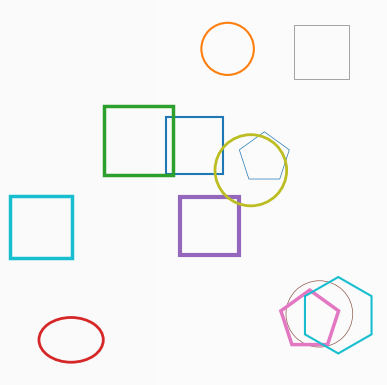[{"shape": "square", "thickness": 1.5, "radius": 0.37, "center": [0.501, 0.622]}, {"shape": "pentagon", "thickness": 0.5, "radius": 0.34, "center": [0.682, 0.59]}, {"shape": "circle", "thickness": 1.5, "radius": 0.34, "center": [0.587, 0.873]}, {"shape": "square", "thickness": 2.5, "radius": 0.44, "center": [0.357, 0.635]}, {"shape": "oval", "thickness": 2, "radius": 0.42, "center": [0.184, 0.117]}, {"shape": "square", "thickness": 3, "radius": 0.38, "center": [0.54, 0.412]}, {"shape": "circle", "thickness": 0.5, "radius": 0.43, "center": [0.824, 0.185]}, {"shape": "pentagon", "thickness": 2.5, "radius": 0.39, "center": [0.799, 0.168]}, {"shape": "square", "thickness": 0.5, "radius": 0.36, "center": [0.831, 0.865]}, {"shape": "circle", "thickness": 2, "radius": 0.46, "center": [0.647, 0.558]}, {"shape": "hexagon", "thickness": 1.5, "radius": 0.5, "center": [0.873, 0.181]}, {"shape": "square", "thickness": 2.5, "radius": 0.4, "center": [0.105, 0.411]}]